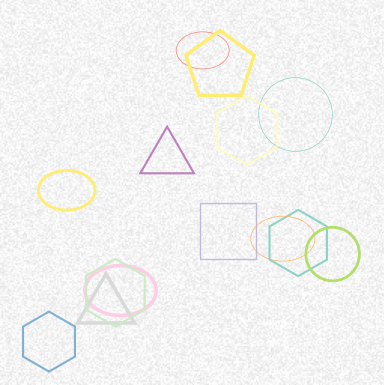[{"shape": "hexagon", "thickness": 1.5, "radius": 0.43, "center": [0.775, 0.369]}, {"shape": "circle", "thickness": 0.5, "radius": 0.48, "center": [0.768, 0.703]}, {"shape": "hexagon", "thickness": 1, "radius": 0.45, "center": [0.641, 0.662]}, {"shape": "square", "thickness": 1, "radius": 0.36, "center": [0.592, 0.401]}, {"shape": "oval", "thickness": 0.5, "radius": 0.34, "center": [0.527, 0.869]}, {"shape": "hexagon", "thickness": 1.5, "radius": 0.39, "center": [0.127, 0.113]}, {"shape": "oval", "thickness": 0.5, "radius": 0.42, "center": [0.735, 0.38]}, {"shape": "circle", "thickness": 2, "radius": 0.35, "center": [0.864, 0.34]}, {"shape": "oval", "thickness": 2.5, "radius": 0.46, "center": [0.313, 0.245]}, {"shape": "triangle", "thickness": 2.5, "radius": 0.43, "center": [0.276, 0.204]}, {"shape": "triangle", "thickness": 1.5, "radius": 0.4, "center": [0.434, 0.59]}, {"shape": "hexagon", "thickness": 1.5, "radius": 0.44, "center": [0.3, 0.24]}, {"shape": "pentagon", "thickness": 2.5, "radius": 0.47, "center": [0.572, 0.828]}, {"shape": "oval", "thickness": 2, "radius": 0.37, "center": [0.173, 0.506]}]